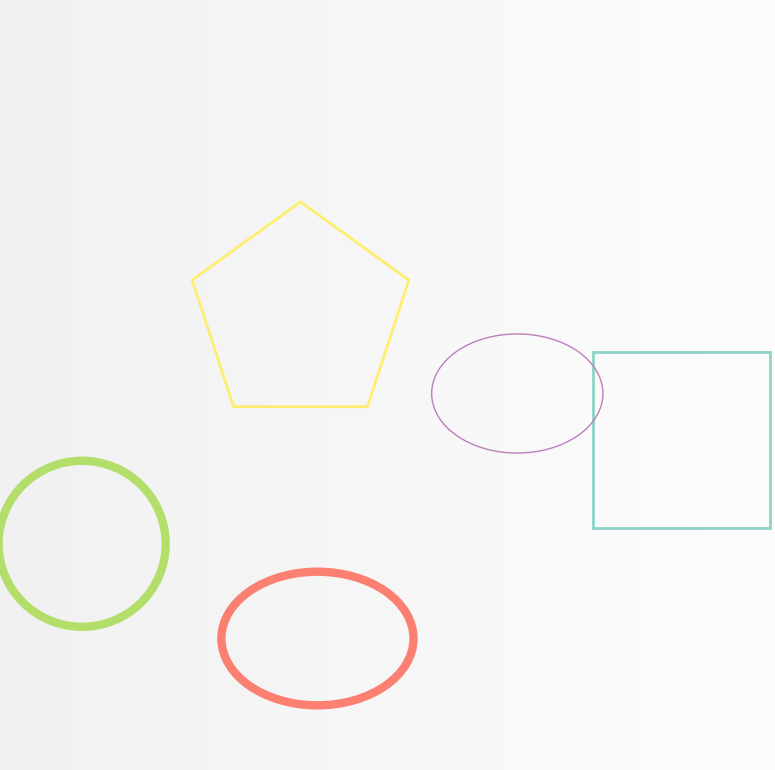[{"shape": "square", "thickness": 1, "radius": 0.57, "center": [0.88, 0.429]}, {"shape": "oval", "thickness": 3, "radius": 0.62, "center": [0.41, 0.171]}, {"shape": "circle", "thickness": 3, "radius": 0.54, "center": [0.106, 0.294]}, {"shape": "oval", "thickness": 0.5, "radius": 0.55, "center": [0.667, 0.489]}, {"shape": "pentagon", "thickness": 1, "radius": 0.74, "center": [0.388, 0.591]}]